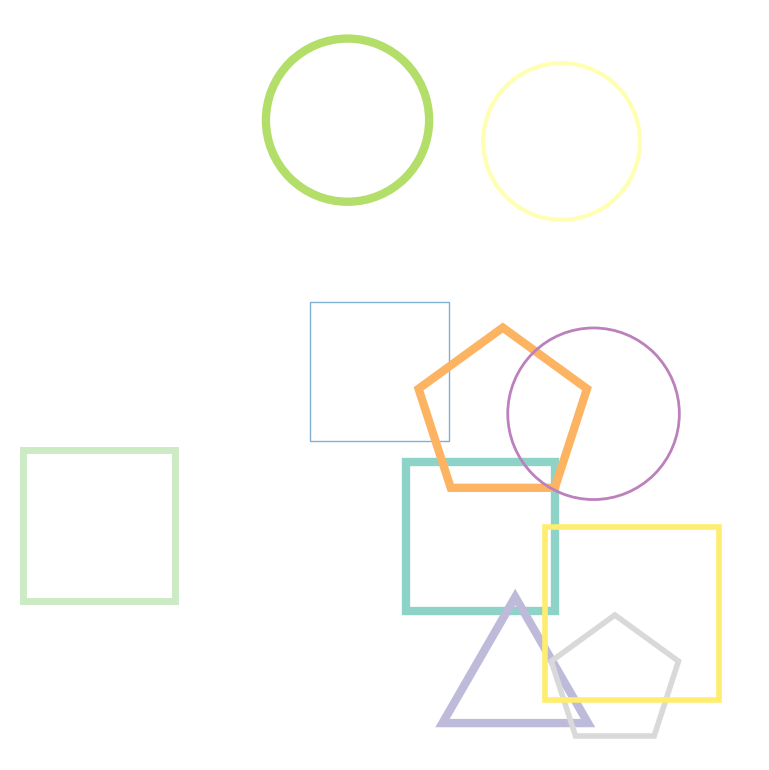[{"shape": "square", "thickness": 3, "radius": 0.49, "center": [0.624, 0.303]}, {"shape": "circle", "thickness": 1.5, "radius": 0.51, "center": [0.729, 0.816]}, {"shape": "triangle", "thickness": 3, "radius": 0.55, "center": [0.669, 0.116]}, {"shape": "square", "thickness": 0.5, "radius": 0.45, "center": [0.493, 0.517]}, {"shape": "pentagon", "thickness": 3, "radius": 0.58, "center": [0.653, 0.46]}, {"shape": "circle", "thickness": 3, "radius": 0.53, "center": [0.451, 0.844]}, {"shape": "pentagon", "thickness": 2, "radius": 0.43, "center": [0.799, 0.114]}, {"shape": "circle", "thickness": 1, "radius": 0.56, "center": [0.771, 0.463]}, {"shape": "square", "thickness": 2.5, "radius": 0.49, "center": [0.129, 0.317]}, {"shape": "square", "thickness": 2, "radius": 0.56, "center": [0.821, 0.203]}]